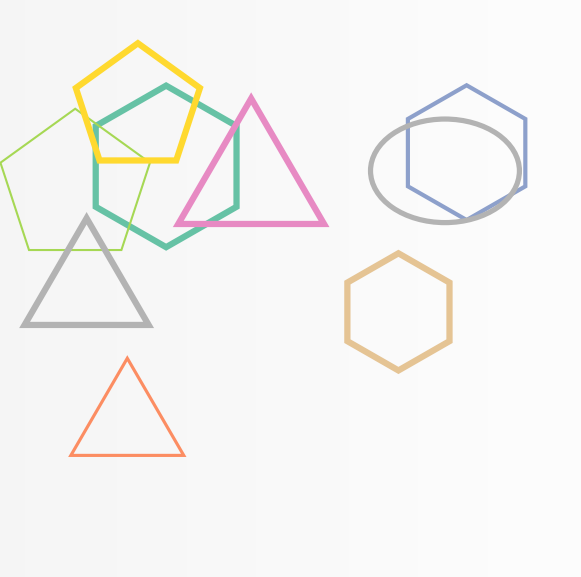[{"shape": "hexagon", "thickness": 3, "radius": 0.7, "center": [0.286, 0.711]}, {"shape": "triangle", "thickness": 1.5, "radius": 0.56, "center": [0.219, 0.267]}, {"shape": "hexagon", "thickness": 2, "radius": 0.58, "center": [0.803, 0.735]}, {"shape": "triangle", "thickness": 3, "radius": 0.72, "center": [0.432, 0.684]}, {"shape": "pentagon", "thickness": 1, "radius": 0.68, "center": [0.129, 0.676]}, {"shape": "pentagon", "thickness": 3, "radius": 0.56, "center": [0.237, 0.812]}, {"shape": "hexagon", "thickness": 3, "radius": 0.51, "center": [0.685, 0.459]}, {"shape": "triangle", "thickness": 3, "radius": 0.62, "center": [0.149, 0.498]}, {"shape": "oval", "thickness": 2.5, "radius": 0.64, "center": [0.766, 0.703]}]